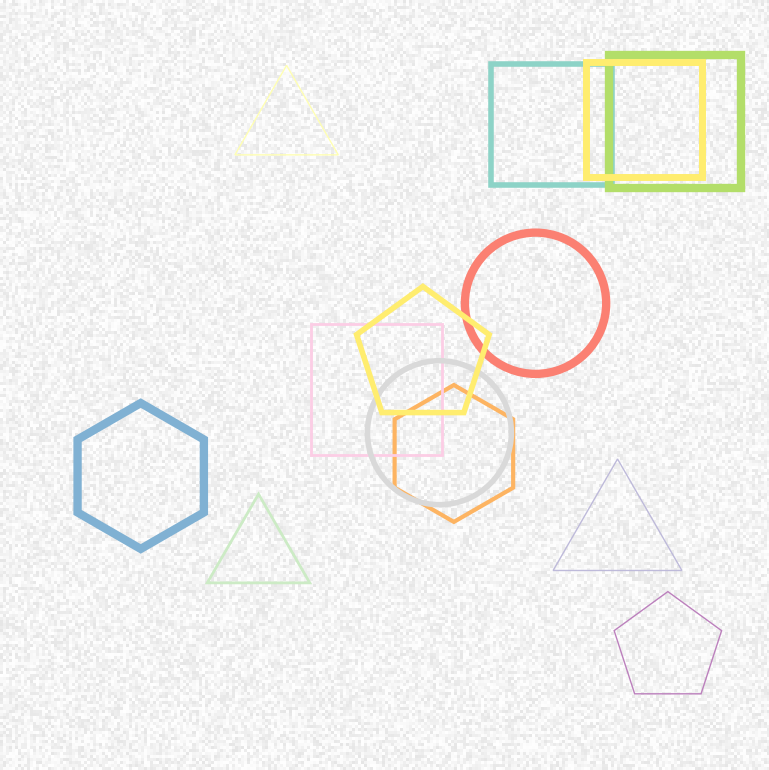[{"shape": "square", "thickness": 2, "radius": 0.39, "center": [0.716, 0.838]}, {"shape": "triangle", "thickness": 0.5, "radius": 0.39, "center": [0.372, 0.838]}, {"shape": "triangle", "thickness": 0.5, "radius": 0.48, "center": [0.802, 0.307]}, {"shape": "circle", "thickness": 3, "radius": 0.46, "center": [0.696, 0.606]}, {"shape": "hexagon", "thickness": 3, "radius": 0.47, "center": [0.183, 0.382]}, {"shape": "hexagon", "thickness": 1.5, "radius": 0.44, "center": [0.589, 0.411]}, {"shape": "square", "thickness": 3, "radius": 0.43, "center": [0.876, 0.842]}, {"shape": "square", "thickness": 1, "radius": 0.42, "center": [0.489, 0.494]}, {"shape": "circle", "thickness": 2, "radius": 0.47, "center": [0.571, 0.438]}, {"shape": "pentagon", "thickness": 0.5, "radius": 0.37, "center": [0.867, 0.158]}, {"shape": "triangle", "thickness": 1, "radius": 0.38, "center": [0.336, 0.281]}, {"shape": "square", "thickness": 2.5, "radius": 0.38, "center": [0.836, 0.845]}, {"shape": "pentagon", "thickness": 2, "radius": 0.45, "center": [0.549, 0.537]}]